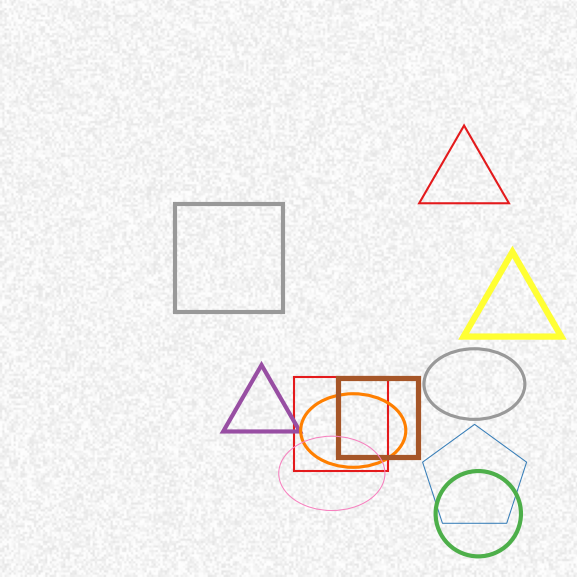[{"shape": "triangle", "thickness": 1, "radius": 0.45, "center": [0.804, 0.692]}, {"shape": "square", "thickness": 1, "radius": 0.41, "center": [0.59, 0.264]}, {"shape": "pentagon", "thickness": 0.5, "radius": 0.47, "center": [0.822, 0.17]}, {"shape": "circle", "thickness": 2, "radius": 0.37, "center": [0.828, 0.11]}, {"shape": "triangle", "thickness": 2, "radius": 0.38, "center": [0.453, 0.29]}, {"shape": "oval", "thickness": 1.5, "radius": 0.46, "center": [0.612, 0.254]}, {"shape": "triangle", "thickness": 3, "radius": 0.49, "center": [0.887, 0.465]}, {"shape": "square", "thickness": 2.5, "radius": 0.35, "center": [0.655, 0.276]}, {"shape": "oval", "thickness": 0.5, "radius": 0.46, "center": [0.575, 0.179]}, {"shape": "oval", "thickness": 1.5, "radius": 0.44, "center": [0.822, 0.334]}, {"shape": "square", "thickness": 2, "radius": 0.47, "center": [0.397, 0.552]}]